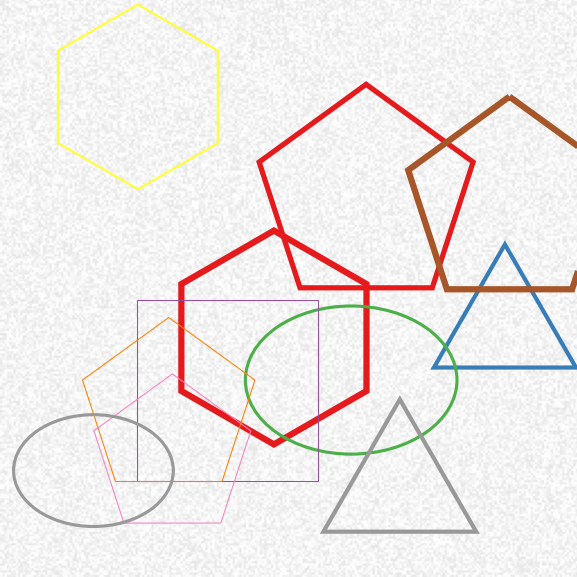[{"shape": "pentagon", "thickness": 2.5, "radius": 0.97, "center": [0.634, 0.658]}, {"shape": "hexagon", "thickness": 3, "radius": 0.93, "center": [0.474, 0.415]}, {"shape": "triangle", "thickness": 2, "radius": 0.71, "center": [0.874, 0.434]}, {"shape": "oval", "thickness": 1.5, "radius": 0.92, "center": [0.608, 0.341]}, {"shape": "square", "thickness": 0.5, "radius": 0.78, "center": [0.394, 0.323]}, {"shape": "pentagon", "thickness": 0.5, "radius": 0.78, "center": [0.292, 0.292]}, {"shape": "hexagon", "thickness": 1, "radius": 0.8, "center": [0.239, 0.831]}, {"shape": "pentagon", "thickness": 3, "radius": 0.92, "center": [0.882, 0.647]}, {"shape": "pentagon", "thickness": 0.5, "radius": 0.71, "center": [0.298, 0.209]}, {"shape": "oval", "thickness": 1.5, "radius": 0.69, "center": [0.162, 0.184]}, {"shape": "triangle", "thickness": 2, "radius": 0.76, "center": [0.692, 0.155]}]